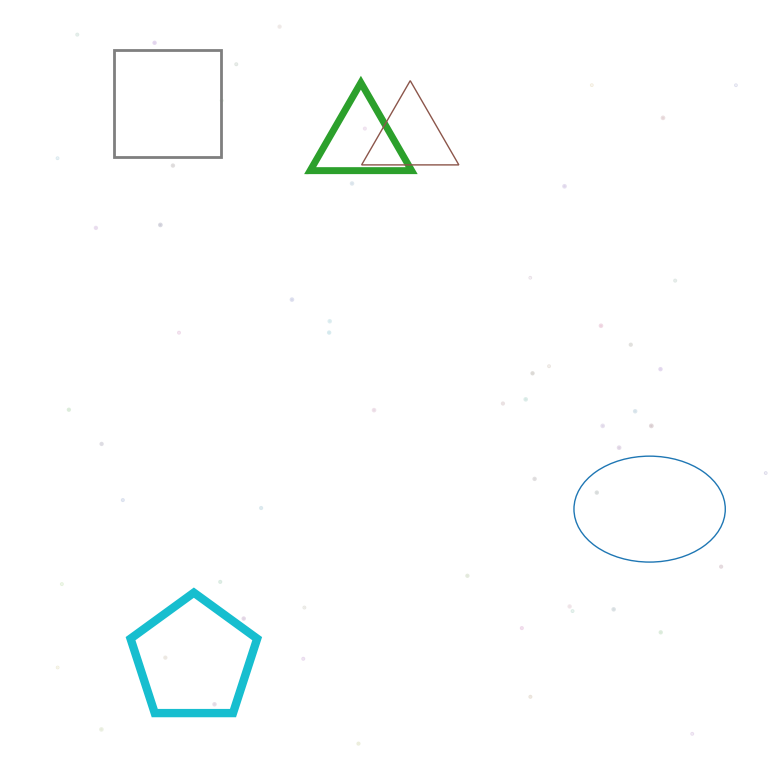[{"shape": "oval", "thickness": 0.5, "radius": 0.49, "center": [0.844, 0.339]}, {"shape": "triangle", "thickness": 2.5, "radius": 0.38, "center": [0.469, 0.816]}, {"shape": "triangle", "thickness": 0.5, "radius": 0.36, "center": [0.533, 0.822]}, {"shape": "square", "thickness": 1, "radius": 0.35, "center": [0.218, 0.866]}, {"shape": "pentagon", "thickness": 3, "radius": 0.43, "center": [0.252, 0.144]}]